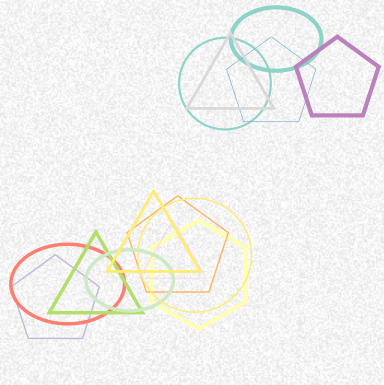[{"shape": "oval", "thickness": 3, "radius": 0.59, "center": [0.717, 0.899]}, {"shape": "circle", "thickness": 1.5, "radius": 0.6, "center": [0.584, 0.783]}, {"shape": "hexagon", "thickness": 3, "radius": 0.7, "center": [0.516, 0.286]}, {"shape": "pentagon", "thickness": 1, "radius": 0.6, "center": [0.144, 0.218]}, {"shape": "oval", "thickness": 2.5, "radius": 0.74, "center": [0.176, 0.262]}, {"shape": "pentagon", "thickness": 0.5, "radius": 0.61, "center": [0.705, 0.783]}, {"shape": "pentagon", "thickness": 1, "radius": 0.69, "center": [0.462, 0.353]}, {"shape": "triangle", "thickness": 2.5, "radius": 0.7, "center": [0.249, 0.258]}, {"shape": "triangle", "thickness": 0.5, "radius": 0.5, "center": [0.449, 0.328]}, {"shape": "triangle", "thickness": 2, "radius": 0.65, "center": [0.598, 0.784]}, {"shape": "pentagon", "thickness": 3, "radius": 0.56, "center": [0.876, 0.792]}, {"shape": "oval", "thickness": 2.5, "radius": 0.57, "center": [0.337, 0.272]}, {"shape": "triangle", "thickness": 2, "radius": 0.7, "center": [0.399, 0.364]}, {"shape": "circle", "thickness": 1, "radius": 0.74, "center": [0.505, 0.337]}]